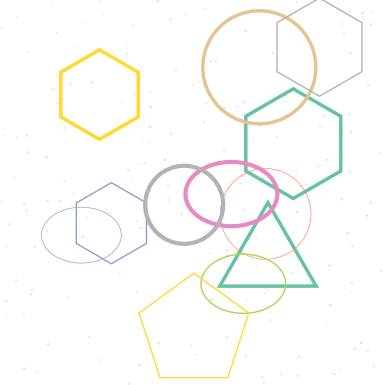[{"shape": "triangle", "thickness": 2.5, "radius": 0.72, "center": [0.696, 0.329]}, {"shape": "hexagon", "thickness": 2.5, "radius": 0.71, "center": [0.762, 0.627]}, {"shape": "circle", "thickness": 0.5, "radius": 0.59, "center": [0.69, 0.444]}, {"shape": "hexagon", "thickness": 1, "radius": 0.53, "center": [0.289, 0.42]}, {"shape": "oval", "thickness": 0.5, "radius": 0.52, "center": [0.211, 0.389]}, {"shape": "oval", "thickness": 3, "radius": 0.6, "center": [0.601, 0.496]}, {"shape": "oval", "thickness": 1, "radius": 0.55, "center": [0.632, 0.263]}, {"shape": "hexagon", "thickness": 2.5, "radius": 0.58, "center": [0.259, 0.754]}, {"shape": "pentagon", "thickness": 1, "radius": 0.75, "center": [0.504, 0.141]}, {"shape": "circle", "thickness": 2.5, "radius": 0.73, "center": [0.674, 0.825]}, {"shape": "circle", "thickness": 3, "radius": 0.51, "center": [0.478, 0.468]}, {"shape": "hexagon", "thickness": 1, "radius": 0.64, "center": [0.83, 0.878]}]